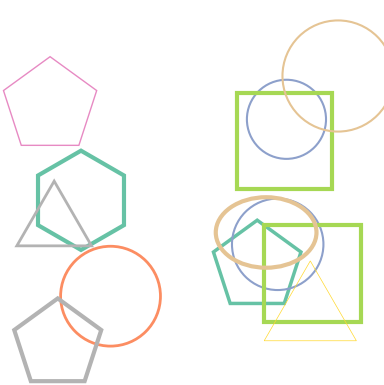[{"shape": "hexagon", "thickness": 3, "radius": 0.64, "center": [0.21, 0.48]}, {"shape": "pentagon", "thickness": 2.5, "radius": 0.6, "center": [0.668, 0.308]}, {"shape": "circle", "thickness": 2, "radius": 0.65, "center": [0.287, 0.231]}, {"shape": "circle", "thickness": 1.5, "radius": 0.51, "center": [0.744, 0.69]}, {"shape": "circle", "thickness": 1.5, "radius": 0.59, "center": [0.721, 0.365]}, {"shape": "pentagon", "thickness": 1, "radius": 0.64, "center": [0.13, 0.725]}, {"shape": "square", "thickness": 3, "radius": 0.62, "center": [0.739, 0.634]}, {"shape": "square", "thickness": 3, "radius": 0.63, "center": [0.811, 0.29]}, {"shape": "triangle", "thickness": 0.5, "radius": 0.69, "center": [0.806, 0.184]}, {"shape": "oval", "thickness": 3, "radius": 0.65, "center": [0.691, 0.396]}, {"shape": "circle", "thickness": 1.5, "radius": 0.72, "center": [0.878, 0.803]}, {"shape": "triangle", "thickness": 2, "radius": 0.56, "center": [0.141, 0.417]}, {"shape": "pentagon", "thickness": 3, "radius": 0.59, "center": [0.15, 0.106]}]